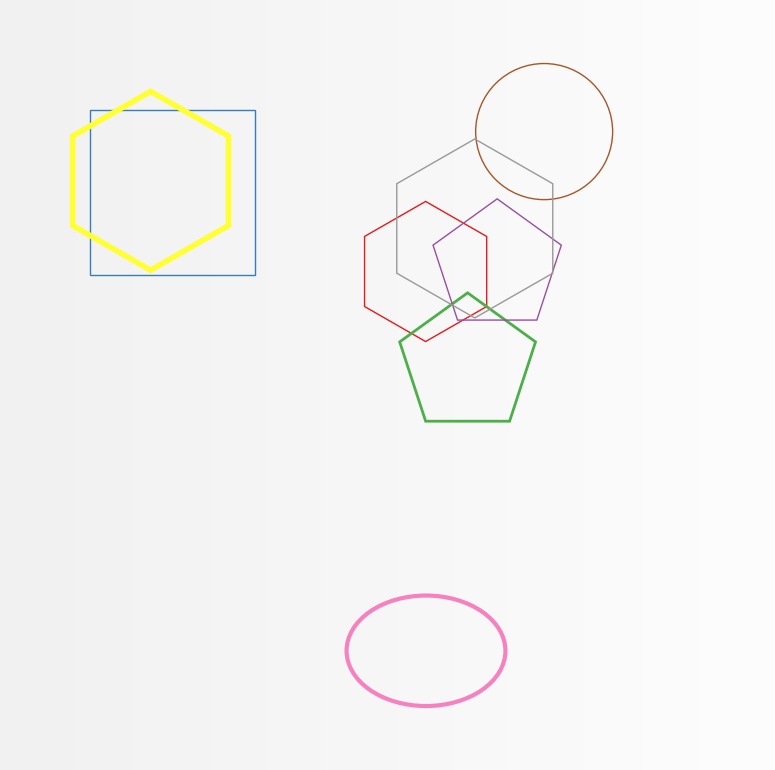[{"shape": "hexagon", "thickness": 0.5, "radius": 0.45, "center": [0.549, 0.647]}, {"shape": "square", "thickness": 0.5, "radius": 0.53, "center": [0.223, 0.75]}, {"shape": "pentagon", "thickness": 1, "radius": 0.46, "center": [0.603, 0.528]}, {"shape": "pentagon", "thickness": 0.5, "radius": 0.44, "center": [0.642, 0.655]}, {"shape": "hexagon", "thickness": 2, "radius": 0.58, "center": [0.194, 0.765]}, {"shape": "circle", "thickness": 0.5, "radius": 0.44, "center": [0.702, 0.829]}, {"shape": "oval", "thickness": 1.5, "radius": 0.51, "center": [0.55, 0.155]}, {"shape": "hexagon", "thickness": 0.5, "radius": 0.58, "center": [0.613, 0.703]}]